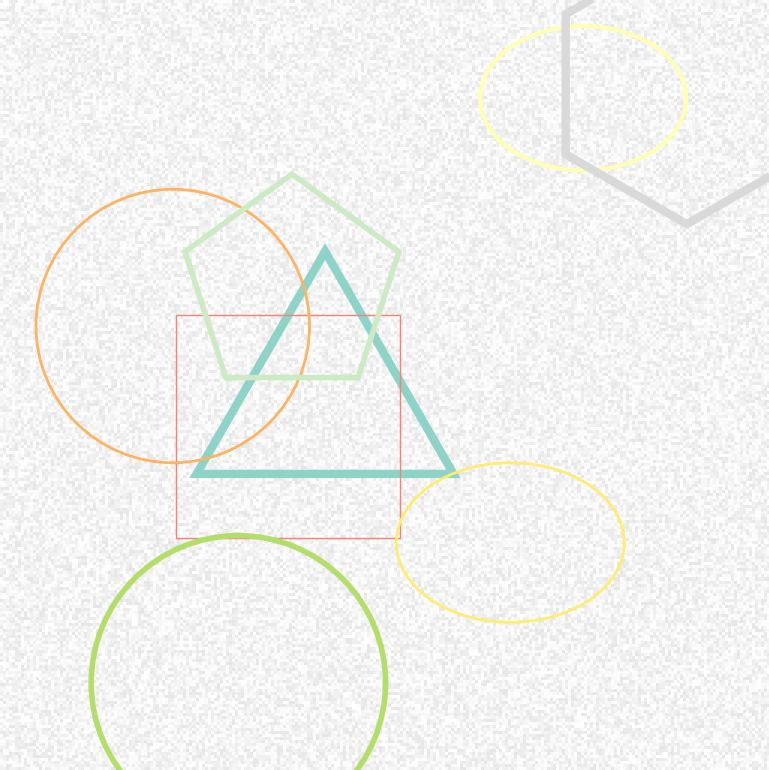[{"shape": "triangle", "thickness": 3, "radius": 0.96, "center": [0.422, 0.481]}, {"shape": "oval", "thickness": 1.5, "radius": 0.67, "center": [0.757, 0.872]}, {"shape": "square", "thickness": 0.5, "radius": 0.73, "center": [0.374, 0.446]}, {"shape": "circle", "thickness": 1, "radius": 0.89, "center": [0.224, 0.577]}, {"shape": "circle", "thickness": 2, "radius": 0.96, "center": [0.31, 0.113]}, {"shape": "hexagon", "thickness": 3, "radius": 0.91, "center": [0.892, 0.891]}, {"shape": "pentagon", "thickness": 2, "radius": 0.73, "center": [0.379, 0.628]}, {"shape": "oval", "thickness": 1, "radius": 0.74, "center": [0.663, 0.295]}]